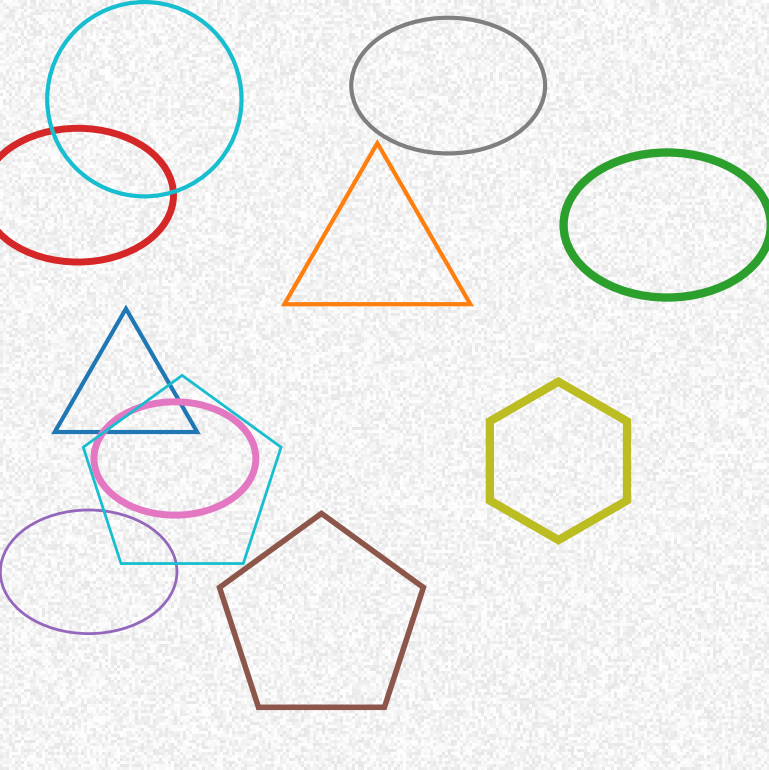[{"shape": "triangle", "thickness": 1.5, "radius": 0.53, "center": [0.164, 0.492]}, {"shape": "triangle", "thickness": 1.5, "radius": 0.7, "center": [0.49, 0.675]}, {"shape": "oval", "thickness": 3, "radius": 0.67, "center": [0.866, 0.708]}, {"shape": "oval", "thickness": 2.5, "radius": 0.62, "center": [0.101, 0.747]}, {"shape": "oval", "thickness": 1, "radius": 0.57, "center": [0.115, 0.257]}, {"shape": "pentagon", "thickness": 2, "radius": 0.7, "center": [0.417, 0.194]}, {"shape": "oval", "thickness": 2.5, "radius": 0.53, "center": [0.227, 0.405]}, {"shape": "oval", "thickness": 1.5, "radius": 0.63, "center": [0.582, 0.889]}, {"shape": "hexagon", "thickness": 3, "radius": 0.51, "center": [0.725, 0.401]}, {"shape": "pentagon", "thickness": 1, "radius": 0.68, "center": [0.237, 0.377]}, {"shape": "circle", "thickness": 1.5, "radius": 0.63, "center": [0.187, 0.871]}]